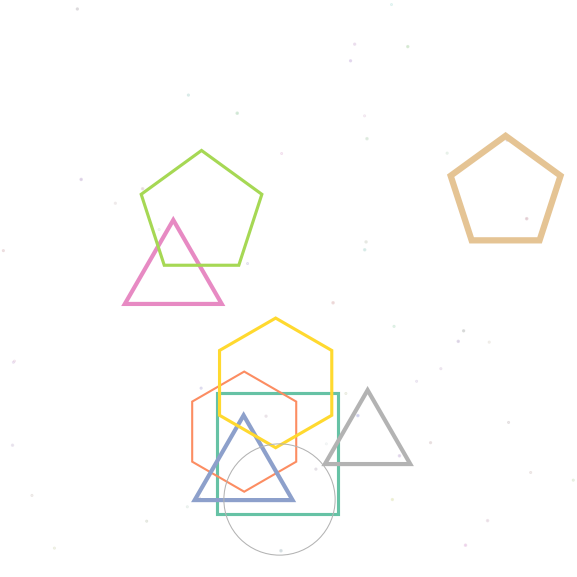[{"shape": "square", "thickness": 1.5, "radius": 0.52, "center": [0.481, 0.213]}, {"shape": "hexagon", "thickness": 1, "radius": 0.52, "center": [0.423, 0.252]}, {"shape": "triangle", "thickness": 2, "radius": 0.49, "center": [0.422, 0.182]}, {"shape": "triangle", "thickness": 2, "radius": 0.48, "center": [0.3, 0.521]}, {"shape": "pentagon", "thickness": 1.5, "radius": 0.55, "center": [0.349, 0.629]}, {"shape": "hexagon", "thickness": 1.5, "radius": 0.56, "center": [0.477, 0.336]}, {"shape": "pentagon", "thickness": 3, "radius": 0.5, "center": [0.876, 0.664]}, {"shape": "circle", "thickness": 0.5, "radius": 0.48, "center": [0.484, 0.134]}, {"shape": "triangle", "thickness": 2, "radius": 0.43, "center": [0.637, 0.238]}]